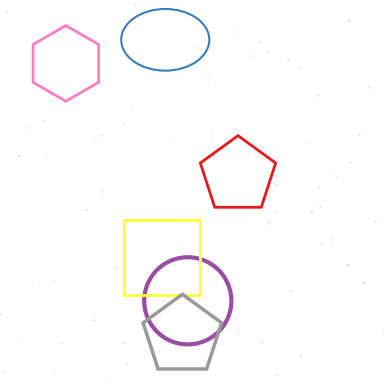[{"shape": "pentagon", "thickness": 2, "radius": 0.51, "center": [0.618, 0.545]}, {"shape": "oval", "thickness": 1.5, "radius": 0.57, "center": [0.429, 0.897]}, {"shape": "circle", "thickness": 3, "radius": 0.57, "center": [0.488, 0.219]}, {"shape": "square", "thickness": 2, "radius": 0.49, "center": [0.421, 0.332]}, {"shape": "hexagon", "thickness": 2, "radius": 0.49, "center": [0.171, 0.835]}, {"shape": "pentagon", "thickness": 2.5, "radius": 0.54, "center": [0.474, 0.128]}]